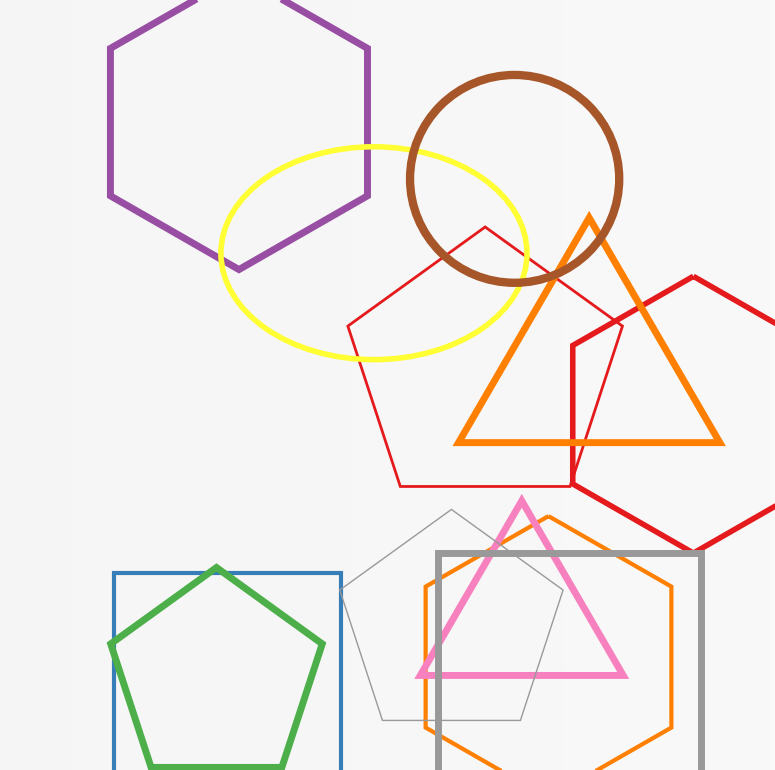[{"shape": "hexagon", "thickness": 2, "radius": 0.9, "center": [0.895, 0.461]}, {"shape": "pentagon", "thickness": 1, "radius": 0.93, "center": [0.626, 0.519]}, {"shape": "square", "thickness": 1.5, "radius": 0.73, "center": [0.294, 0.11]}, {"shape": "pentagon", "thickness": 2.5, "radius": 0.72, "center": [0.279, 0.119]}, {"shape": "hexagon", "thickness": 2.5, "radius": 0.96, "center": [0.308, 0.841]}, {"shape": "triangle", "thickness": 2.5, "radius": 0.97, "center": [0.76, 0.522]}, {"shape": "hexagon", "thickness": 1.5, "radius": 0.92, "center": [0.708, 0.147]}, {"shape": "oval", "thickness": 2, "radius": 0.99, "center": [0.483, 0.671]}, {"shape": "circle", "thickness": 3, "radius": 0.67, "center": [0.664, 0.768]}, {"shape": "triangle", "thickness": 2.5, "radius": 0.76, "center": [0.673, 0.198]}, {"shape": "pentagon", "thickness": 0.5, "radius": 0.76, "center": [0.582, 0.187]}, {"shape": "square", "thickness": 2.5, "radius": 0.85, "center": [0.735, 0.112]}]